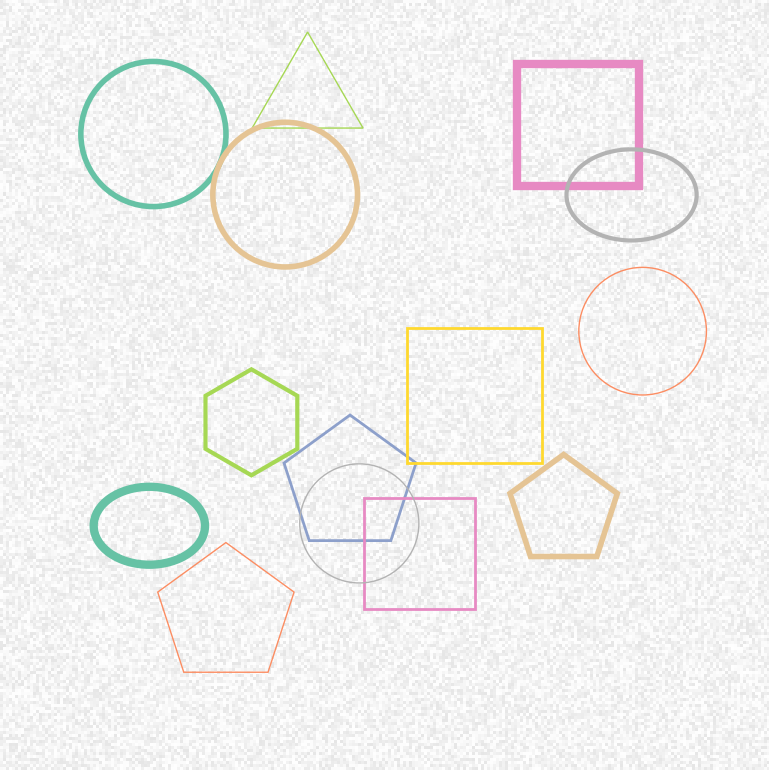[{"shape": "circle", "thickness": 2, "radius": 0.47, "center": [0.199, 0.826]}, {"shape": "oval", "thickness": 3, "radius": 0.36, "center": [0.194, 0.317]}, {"shape": "pentagon", "thickness": 0.5, "radius": 0.47, "center": [0.293, 0.202]}, {"shape": "circle", "thickness": 0.5, "radius": 0.41, "center": [0.835, 0.57]}, {"shape": "pentagon", "thickness": 1, "radius": 0.45, "center": [0.455, 0.371]}, {"shape": "square", "thickness": 3, "radius": 0.4, "center": [0.751, 0.838]}, {"shape": "square", "thickness": 1, "radius": 0.36, "center": [0.545, 0.282]}, {"shape": "hexagon", "thickness": 1.5, "radius": 0.34, "center": [0.326, 0.452]}, {"shape": "triangle", "thickness": 0.5, "radius": 0.42, "center": [0.399, 0.875]}, {"shape": "square", "thickness": 1, "radius": 0.44, "center": [0.616, 0.486]}, {"shape": "circle", "thickness": 2, "radius": 0.47, "center": [0.37, 0.747]}, {"shape": "pentagon", "thickness": 2, "radius": 0.37, "center": [0.732, 0.336]}, {"shape": "oval", "thickness": 1.5, "radius": 0.42, "center": [0.82, 0.747]}, {"shape": "circle", "thickness": 0.5, "radius": 0.39, "center": [0.467, 0.32]}]